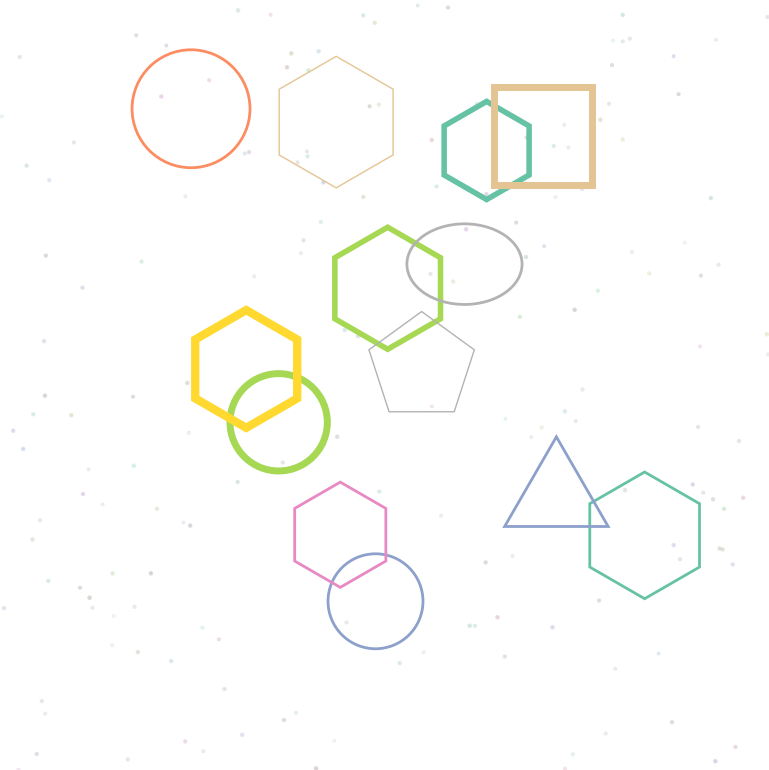[{"shape": "hexagon", "thickness": 2, "radius": 0.32, "center": [0.632, 0.805]}, {"shape": "hexagon", "thickness": 1, "radius": 0.41, "center": [0.837, 0.305]}, {"shape": "circle", "thickness": 1, "radius": 0.38, "center": [0.248, 0.859]}, {"shape": "circle", "thickness": 1, "radius": 0.31, "center": [0.488, 0.219]}, {"shape": "triangle", "thickness": 1, "radius": 0.39, "center": [0.723, 0.355]}, {"shape": "hexagon", "thickness": 1, "radius": 0.34, "center": [0.442, 0.306]}, {"shape": "circle", "thickness": 2.5, "radius": 0.32, "center": [0.362, 0.452]}, {"shape": "hexagon", "thickness": 2, "radius": 0.4, "center": [0.503, 0.626]}, {"shape": "hexagon", "thickness": 3, "radius": 0.38, "center": [0.32, 0.521]}, {"shape": "square", "thickness": 2.5, "radius": 0.32, "center": [0.705, 0.823]}, {"shape": "hexagon", "thickness": 0.5, "radius": 0.43, "center": [0.437, 0.841]}, {"shape": "pentagon", "thickness": 0.5, "radius": 0.36, "center": [0.548, 0.523]}, {"shape": "oval", "thickness": 1, "radius": 0.37, "center": [0.603, 0.657]}]